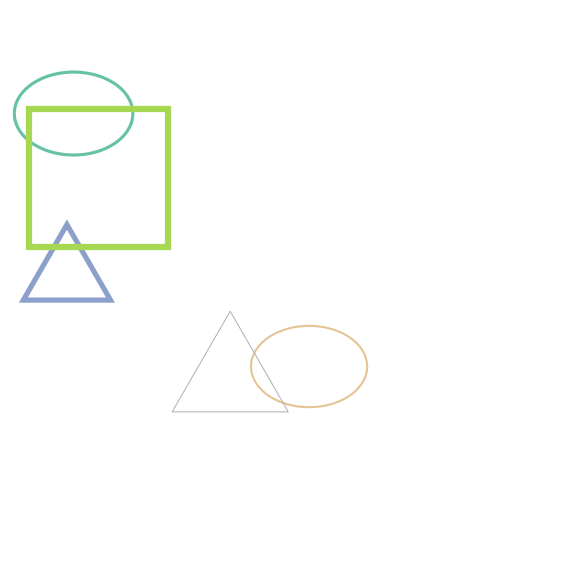[{"shape": "oval", "thickness": 1.5, "radius": 0.51, "center": [0.127, 0.803]}, {"shape": "triangle", "thickness": 2.5, "radius": 0.44, "center": [0.116, 0.523]}, {"shape": "square", "thickness": 3, "radius": 0.6, "center": [0.17, 0.691]}, {"shape": "oval", "thickness": 1, "radius": 0.5, "center": [0.535, 0.364]}, {"shape": "triangle", "thickness": 0.5, "radius": 0.58, "center": [0.399, 0.344]}]